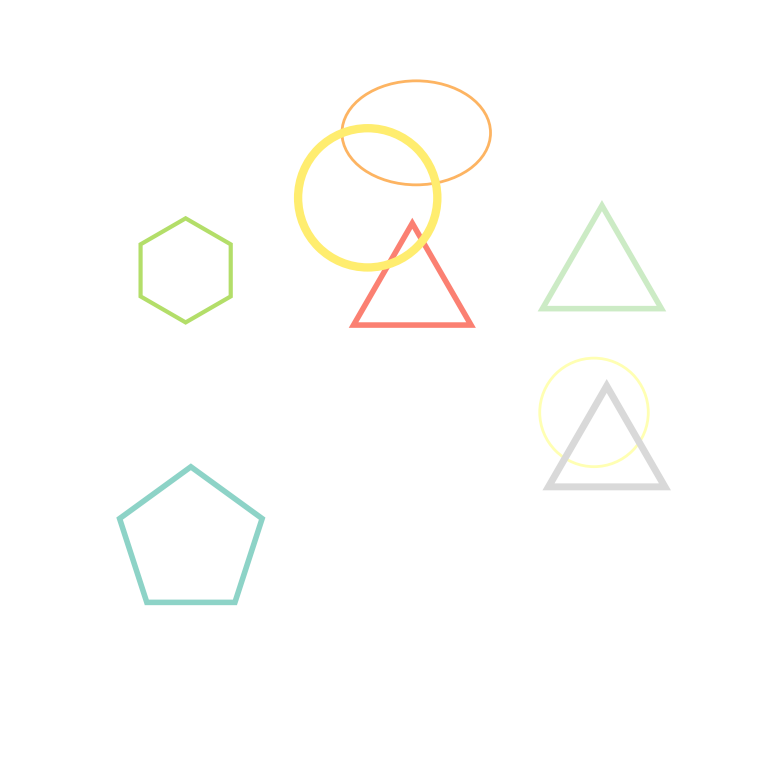[{"shape": "pentagon", "thickness": 2, "radius": 0.49, "center": [0.248, 0.296]}, {"shape": "circle", "thickness": 1, "radius": 0.35, "center": [0.771, 0.464]}, {"shape": "triangle", "thickness": 2, "radius": 0.44, "center": [0.535, 0.622]}, {"shape": "oval", "thickness": 1, "radius": 0.48, "center": [0.541, 0.827]}, {"shape": "hexagon", "thickness": 1.5, "radius": 0.34, "center": [0.241, 0.649]}, {"shape": "triangle", "thickness": 2.5, "radius": 0.44, "center": [0.788, 0.411]}, {"shape": "triangle", "thickness": 2, "radius": 0.45, "center": [0.782, 0.644]}, {"shape": "circle", "thickness": 3, "radius": 0.45, "center": [0.478, 0.743]}]